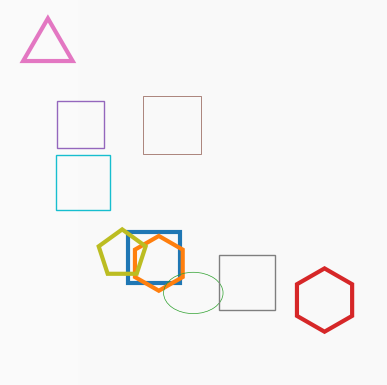[{"shape": "square", "thickness": 3, "radius": 0.33, "center": [0.397, 0.33]}, {"shape": "hexagon", "thickness": 3, "radius": 0.36, "center": [0.41, 0.316]}, {"shape": "oval", "thickness": 0.5, "radius": 0.38, "center": [0.499, 0.239]}, {"shape": "hexagon", "thickness": 3, "radius": 0.41, "center": [0.838, 0.221]}, {"shape": "square", "thickness": 1, "radius": 0.3, "center": [0.209, 0.677]}, {"shape": "square", "thickness": 0.5, "radius": 0.38, "center": [0.443, 0.675]}, {"shape": "triangle", "thickness": 3, "radius": 0.37, "center": [0.124, 0.878]}, {"shape": "square", "thickness": 1, "radius": 0.36, "center": [0.638, 0.267]}, {"shape": "pentagon", "thickness": 3, "radius": 0.32, "center": [0.315, 0.34]}, {"shape": "square", "thickness": 1, "radius": 0.35, "center": [0.214, 0.526]}]